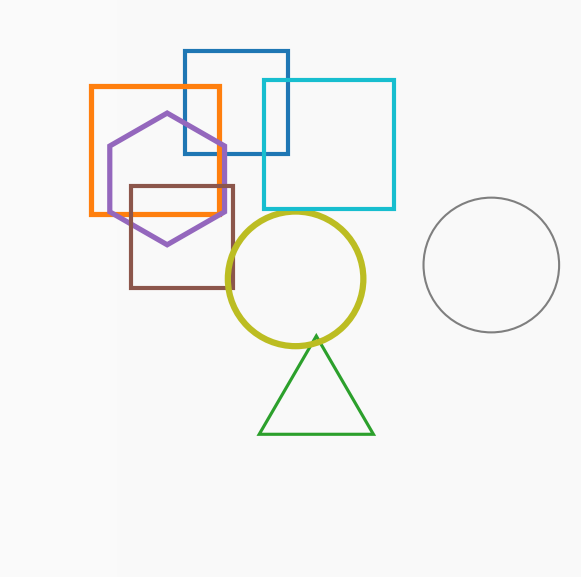[{"shape": "square", "thickness": 2, "radius": 0.44, "center": [0.408, 0.821]}, {"shape": "square", "thickness": 2.5, "radius": 0.55, "center": [0.266, 0.739]}, {"shape": "triangle", "thickness": 1.5, "radius": 0.57, "center": [0.544, 0.304]}, {"shape": "hexagon", "thickness": 2.5, "radius": 0.57, "center": [0.288, 0.689]}, {"shape": "square", "thickness": 2, "radius": 0.44, "center": [0.313, 0.589]}, {"shape": "circle", "thickness": 1, "radius": 0.58, "center": [0.845, 0.54]}, {"shape": "circle", "thickness": 3, "radius": 0.58, "center": [0.509, 0.516]}, {"shape": "square", "thickness": 2, "radius": 0.56, "center": [0.567, 0.748]}]